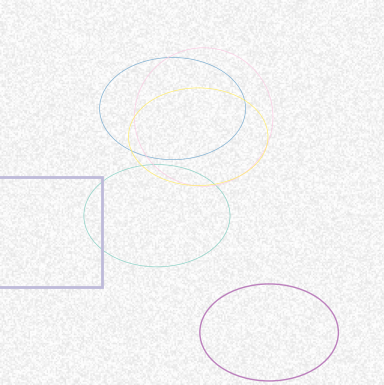[{"shape": "oval", "thickness": 0.5, "radius": 0.95, "center": [0.408, 0.44]}, {"shape": "square", "thickness": 2, "radius": 0.72, "center": [0.122, 0.397]}, {"shape": "oval", "thickness": 0.5, "radius": 0.95, "center": [0.448, 0.718]}, {"shape": "circle", "thickness": 0.5, "radius": 0.9, "center": [0.529, 0.696]}, {"shape": "oval", "thickness": 1, "radius": 0.9, "center": [0.699, 0.137]}, {"shape": "oval", "thickness": 0.5, "radius": 0.91, "center": [0.515, 0.645]}]